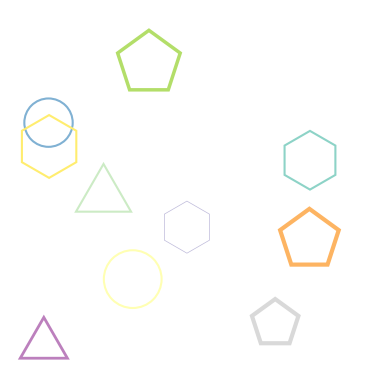[{"shape": "hexagon", "thickness": 1.5, "radius": 0.38, "center": [0.805, 0.584]}, {"shape": "circle", "thickness": 1.5, "radius": 0.38, "center": [0.345, 0.275]}, {"shape": "hexagon", "thickness": 0.5, "radius": 0.34, "center": [0.486, 0.41]}, {"shape": "circle", "thickness": 1.5, "radius": 0.31, "center": [0.126, 0.681]}, {"shape": "pentagon", "thickness": 3, "radius": 0.4, "center": [0.804, 0.377]}, {"shape": "pentagon", "thickness": 2.5, "radius": 0.43, "center": [0.387, 0.836]}, {"shape": "pentagon", "thickness": 3, "radius": 0.32, "center": [0.715, 0.16]}, {"shape": "triangle", "thickness": 2, "radius": 0.35, "center": [0.114, 0.105]}, {"shape": "triangle", "thickness": 1.5, "radius": 0.41, "center": [0.269, 0.491]}, {"shape": "hexagon", "thickness": 1.5, "radius": 0.41, "center": [0.128, 0.62]}]